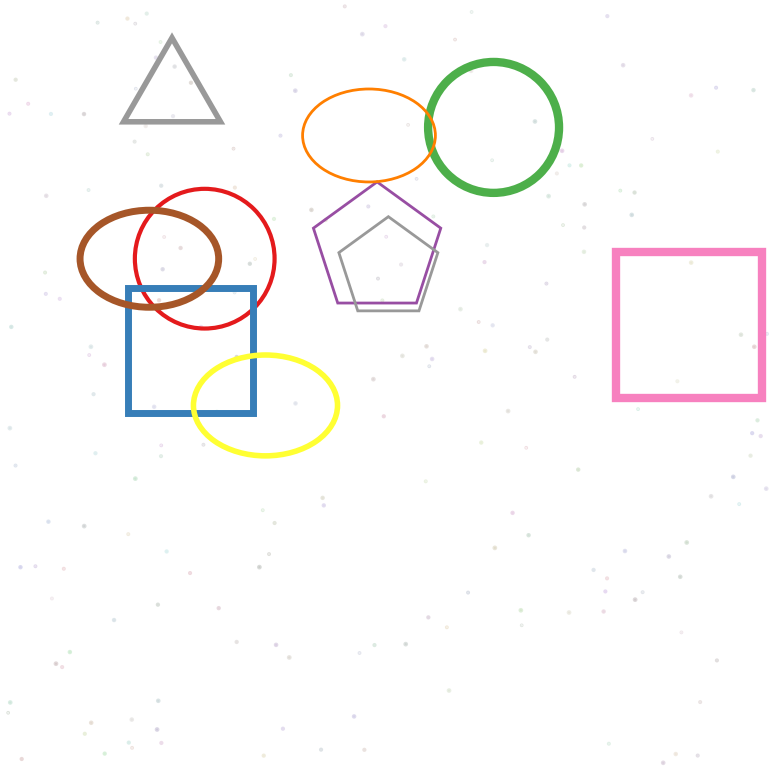[{"shape": "circle", "thickness": 1.5, "radius": 0.45, "center": [0.266, 0.664]}, {"shape": "square", "thickness": 2.5, "radius": 0.4, "center": [0.248, 0.544]}, {"shape": "circle", "thickness": 3, "radius": 0.43, "center": [0.641, 0.835]}, {"shape": "pentagon", "thickness": 1, "radius": 0.43, "center": [0.49, 0.677]}, {"shape": "oval", "thickness": 1, "radius": 0.43, "center": [0.479, 0.824]}, {"shape": "oval", "thickness": 2, "radius": 0.47, "center": [0.345, 0.473]}, {"shape": "oval", "thickness": 2.5, "radius": 0.45, "center": [0.194, 0.664]}, {"shape": "square", "thickness": 3, "radius": 0.47, "center": [0.895, 0.578]}, {"shape": "triangle", "thickness": 2, "radius": 0.36, "center": [0.223, 0.878]}, {"shape": "pentagon", "thickness": 1, "radius": 0.34, "center": [0.504, 0.651]}]